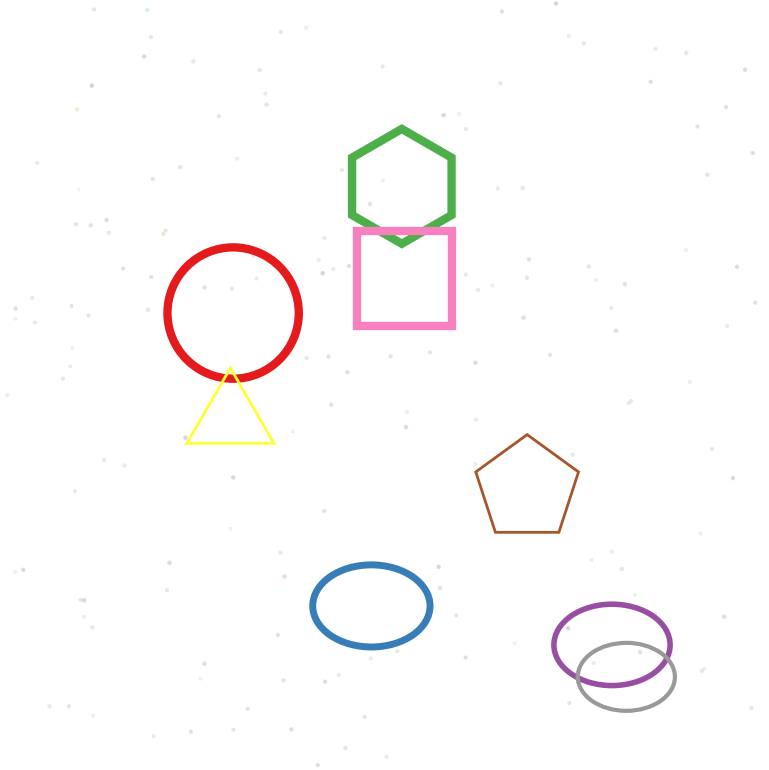[{"shape": "circle", "thickness": 3, "radius": 0.43, "center": [0.303, 0.593]}, {"shape": "oval", "thickness": 2.5, "radius": 0.38, "center": [0.482, 0.213]}, {"shape": "hexagon", "thickness": 3, "radius": 0.37, "center": [0.522, 0.758]}, {"shape": "oval", "thickness": 2, "radius": 0.38, "center": [0.795, 0.162]}, {"shape": "triangle", "thickness": 1, "radius": 0.33, "center": [0.299, 0.457]}, {"shape": "pentagon", "thickness": 1, "radius": 0.35, "center": [0.685, 0.365]}, {"shape": "square", "thickness": 3, "radius": 0.31, "center": [0.525, 0.638]}, {"shape": "oval", "thickness": 1.5, "radius": 0.32, "center": [0.813, 0.121]}]